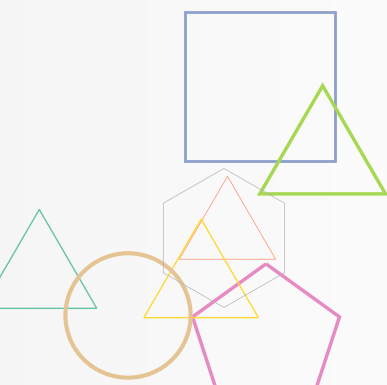[{"shape": "triangle", "thickness": 1, "radius": 0.86, "center": [0.101, 0.285]}, {"shape": "triangle", "thickness": 0.5, "radius": 0.72, "center": [0.587, 0.399]}, {"shape": "square", "thickness": 2, "radius": 0.97, "center": [0.671, 0.775]}, {"shape": "pentagon", "thickness": 2.5, "radius": 1.0, "center": [0.686, 0.115]}, {"shape": "triangle", "thickness": 2.5, "radius": 0.94, "center": [0.833, 0.59]}, {"shape": "triangle", "thickness": 1, "radius": 0.85, "center": [0.519, 0.26]}, {"shape": "circle", "thickness": 3, "radius": 0.81, "center": [0.33, 0.181]}, {"shape": "hexagon", "thickness": 0.5, "radius": 0.9, "center": [0.578, 0.382]}]